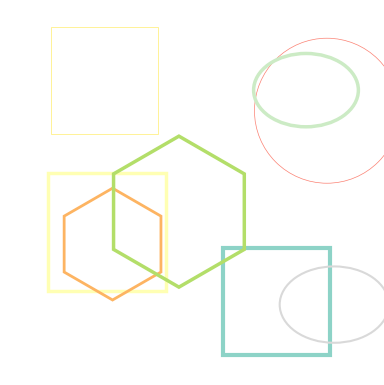[{"shape": "square", "thickness": 3, "radius": 0.69, "center": [0.719, 0.218]}, {"shape": "square", "thickness": 2.5, "radius": 0.77, "center": [0.279, 0.398]}, {"shape": "circle", "thickness": 0.5, "radius": 0.94, "center": [0.849, 0.712]}, {"shape": "hexagon", "thickness": 2, "radius": 0.73, "center": [0.292, 0.366]}, {"shape": "hexagon", "thickness": 2.5, "radius": 0.98, "center": [0.465, 0.45]}, {"shape": "oval", "thickness": 1.5, "radius": 0.71, "center": [0.868, 0.209]}, {"shape": "oval", "thickness": 2.5, "radius": 0.68, "center": [0.795, 0.766]}, {"shape": "square", "thickness": 0.5, "radius": 0.7, "center": [0.272, 0.791]}]